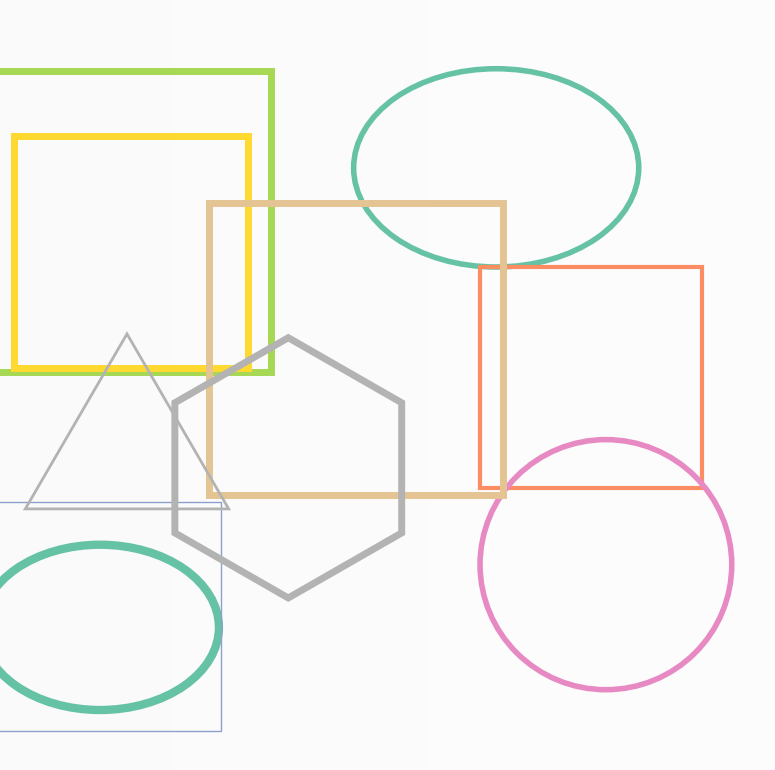[{"shape": "oval", "thickness": 3, "radius": 0.77, "center": [0.129, 0.185]}, {"shape": "oval", "thickness": 2, "radius": 0.92, "center": [0.64, 0.782]}, {"shape": "square", "thickness": 1.5, "radius": 0.72, "center": [0.763, 0.51]}, {"shape": "square", "thickness": 0.5, "radius": 0.74, "center": [0.137, 0.199]}, {"shape": "circle", "thickness": 2, "radius": 0.81, "center": [0.782, 0.267]}, {"shape": "square", "thickness": 2.5, "radius": 0.98, "center": [0.154, 0.712]}, {"shape": "square", "thickness": 2.5, "radius": 0.76, "center": [0.169, 0.673]}, {"shape": "square", "thickness": 2.5, "radius": 0.95, "center": [0.459, 0.546]}, {"shape": "triangle", "thickness": 1, "radius": 0.76, "center": [0.164, 0.415]}, {"shape": "hexagon", "thickness": 2.5, "radius": 0.84, "center": [0.372, 0.392]}]